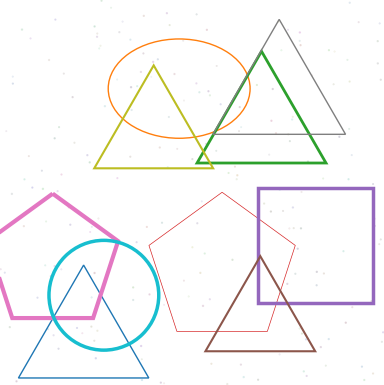[{"shape": "triangle", "thickness": 1, "radius": 0.98, "center": [0.217, 0.116]}, {"shape": "oval", "thickness": 1, "radius": 0.92, "center": [0.465, 0.77]}, {"shape": "triangle", "thickness": 2, "radius": 0.97, "center": [0.679, 0.673]}, {"shape": "pentagon", "thickness": 0.5, "radius": 1.0, "center": [0.577, 0.301]}, {"shape": "square", "thickness": 2.5, "radius": 0.75, "center": [0.82, 0.362]}, {"shape": "triangle", "thickness": 1.5, "radius": 0.82, "center": [0.676, 0.17]}, {"shape": "pentagon", "thickness": 3, "radius": 0.89, "center": [0.137, 0.318]}, {"shape": "triangle", "thickness": 1, "radius": 0.99, "center": [0.725, 0.751]}, {"shape": "triangle", "thickness": 1.5, "radius": 0.89, "center": [0.399, 0.652]}, {"shape": "circle", "thickness": 2.5, "radius": 0.71, "center": [0.27, 0.233]}]